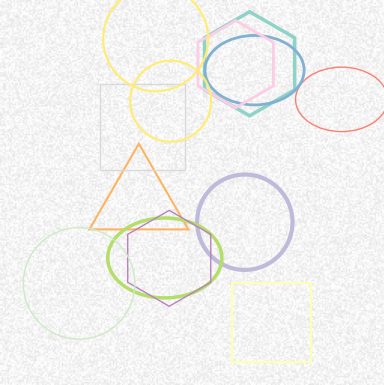[{"shape": "hexagon", "thickness": 2.5, "radius": 0.68, "center": [0.648, 0.834]}, {"shape": "square", "thickness": 1.5, "radius": 0.51, "center": [0.705, 0.162]}, {"shape": "circle", "thickness": 3, "radius": 0.62, "center": [0.636, 0.423]}, {"shape": "oval", "thickness": 1, "radius": 0.6, "center": [0.887, 0.742]}, {"shape": "oval", "thickness": 2, "radius": 0.64, "center": [0.661, 0.818]}, {"shape": "triangle", "thickness": 1.5, "radius": 0.74, "center": [0.361, 0.478]}, {"shape": "oval", "thickness": 2.5, "radius": 0.74, "center": [0.428, 0.33]}, {"shape": "hexagon", "thickness": 2, "radius": 0.57, "center": [0.612, 0.833]}, {"shape": "square", "thickness": 1, "radius": 0.55, "center": [0.37, 0.67]}, {"shape": "hexagon", "thickness": 1, "radius": 0.62, "center": [0.44, 0.329]}, {"shape": "circle", "thickness": 1, "radius": 0.72, "center": [0.205, 0.264]}, {"shape": "circle", "thickness": 1.5, "radius": 0.68, "center": [0.404, 0.899]}, {"shape": "circle", "thickness": 1.5, "radius": 0.53, "center": [0.443, 0.737]}]